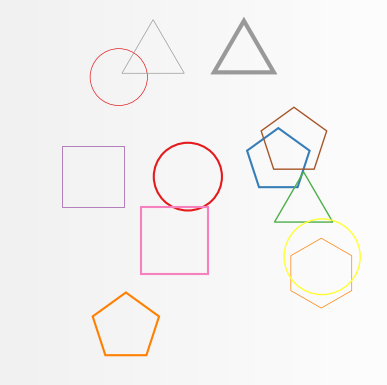[{"shape": "circle", "thickness": 1.5, "radius": 0.44, "center": [0.485, 0.541]}, {"shape": "circle", "thickness": 0.5, "radius": 0.37, "center": [0.307, 0.8]}, {"shape": "pentagon", "thickness": 1.5, "radius": 0.42, "center": [0.718, 0.582]}, {"shape": "triangle", "thickness": 1, "radius": 0.43, "center": [0.784, 0.467]}, {"shape": "square", "thickness": 0.5, "radius": 0.4, "center": [0.24, 0.543]}, {"shape": "pentagon", "thickness": 1.5, "radius": 0.45, "center": [0.325, 0.15]}, {"shape": "hexagon", "thickness": 0.5, "radius": 0.45, "center": [0.829, 0.291]}, {"shape": "circle", "thickness": 1, "radius": 0.49, "center": [0.831, 0.333]}, {"shape": "pentagon", "thickness": 1, "radius": 0.44, "center": [0.759, 0.632]}, {"shape": "square", "thickness": 1.5, "radius": 0.43, "center": [0.452, 0.376]}, {"shape": "triangle", "thickness": 0.5, "radius": 0.46, "center": [0.395, 0.856]}, {"shape": "triangle", "thickness": 3, "radius": 0.45, "center": [0.629, 0.857]}]